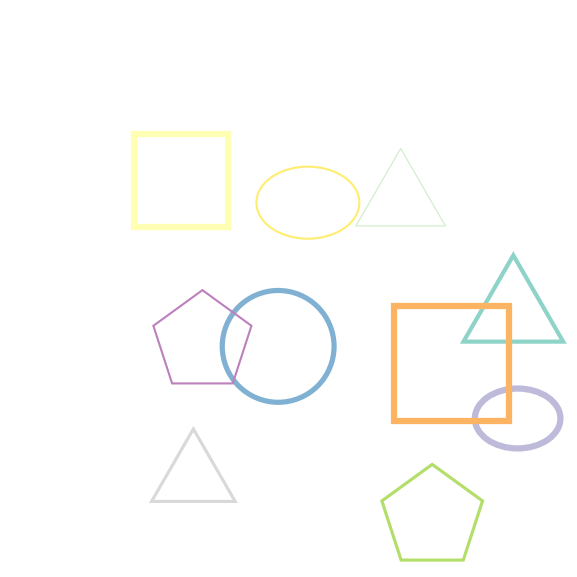[{"shape": "triangle", "thickness": 2, "radius": 0.5, "center": [0.889, 0.457]}, {"shape": "square", "thickness": 3, "radius": 0.41, "center": [0.314, 0.686]}, {"shape": "oval", "thickness": 3, "radius": 0.37, "center": [0.896, 0.275]}, {"shape": "circle", "thickness": 2.5, "radius": 0.48, "center": [0.482, 0.399]}, {"shape": "square", "thickness": 3, "radius": 0.5, "center": [0.782, 0.369]}, {"shape": "pentagon", "thickness": 1.5, "radius": 0.46, "center": [0.748, 0.103]}, {"shape": "triangle", "thickness": 1.5, "radius": 0.42, "center": [0.335, 0.173]}, {"shape": "pentagon", "thickness": 1, "radius": 0.45, "center": [0.351, 0.407]}, {"shape": "triangle", "thickness": 0.5, "radius": 0.45, "center": [0.694, 0.653]}, {"shape": "oval", "thickness": 1, "radius": 0.45, "center": [0.533, 0.648]}]